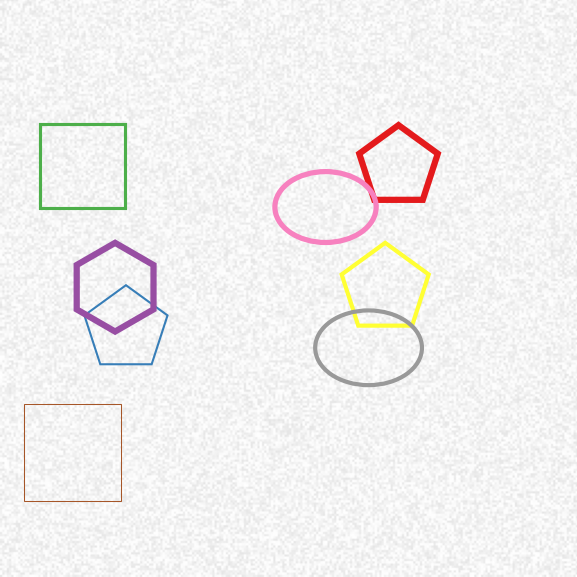[{"shape": "pentagon", "thickness": 3, "radius": 0.36, "center": [0.69, 0.711]}, {"shape": "pentagon", "thickness": 1, "radius": 0.38, "center": [0.218, 0.43]}, {"shape": "square", "thickness": 1.5, "radius": 0.37, "center": [0.143, 0.712]}, {"shape": "hexagon", "thickness": 3, "radius": 0.38, "center": [0.199, 0.502]}, {"shape": "pentagon", "thickness": 2, "radius": 0.4, "center": [0.667, 0.499]}, {"shape": "square", "thickness": 0.5, "radius": 0.42, "center": [0.126, 0.215]}, {"shape": "oval", "thickness": 2.5, "radius": 0.44, "center": [0.564, 0.641]}, {"shape": "oval", "thickness": 2, "radius": 0.46, "center": [0.638, 0.397]}]